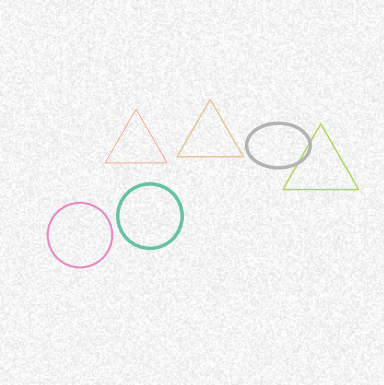[{"shape": "circle", "thickness": 2.5, "radius": 0.42, "center": [0.39, 0.439]}, {"shape": "triangle", "thickness": 0.5, "radius": 0.47, "center": [0.353, 0.623]}, {"shape": "circle", "thickness": 1.5, "radius": 0.42, "center": [0.208, 0.389]}, {"shape": "triangle", "thickness": 1, "radius": 0.57, "center": [0.833, 0.564]}, {"shape": "triangle", "thickness": 1, "radius": 0.5, "center": [0.546, 0.642]}, {"shape": "oval", "thickness": 2.5, "radius": 0.41, "center": [0.723, 0.622]}]